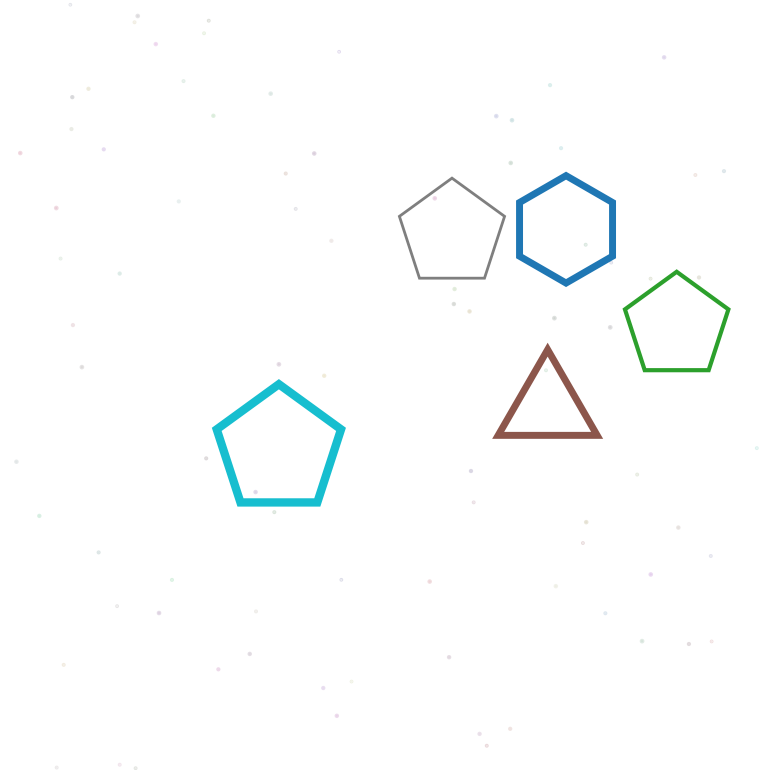[{"shape": "hexagon", "thickness": 2.5, "radius": 0.35, "center": [0.735, 0.702]}, {"shape": "pentagon", "thickness": 1.5, "radius": 0.35, "center": [0.879, 0.576]}, {"shape": "triangle", "thickness": 2.5, "radius": 0.37, "center": [0.711, 0.472]}, {"shape": "pentagon", "thickness": 1, "radius": 0.36, "center": [0.587, 0.697]}, {"shape": "pentagon", "thickness": 3, "radius": 0.42, "center": [0.362, 0.416]}]